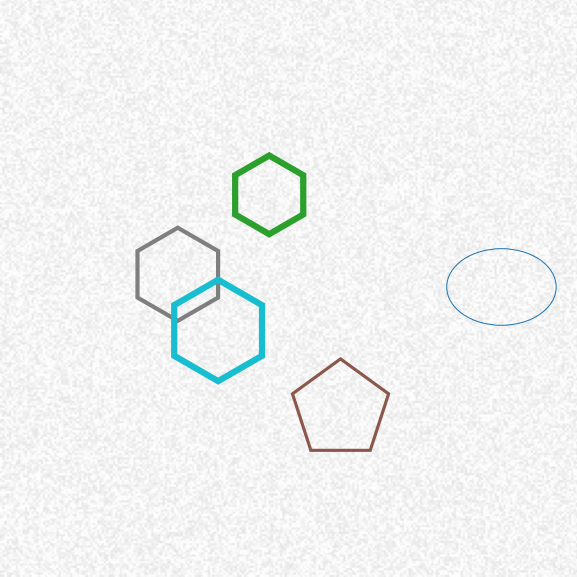[{"shape": "oval", "thickness": 0.5, "radius": 0.47, "center": [0.868, 0.502]}, {"shape": "hexagon", "thickness": 3, "radius": 0.34, "center": [0.466, 0.662]}, {"shape": "pentagon", "thickness": 1.5, "radius": 0.44, "center": [0.59, 0.29]}, {"shape": "hexagon", "thickness": 2, "radius": 0.4, "center": [0.308, 0.524]}, {"shape": "hexagon", "thickness": 3, "radius": 0.44, "center": [0.378, 0.427]}]